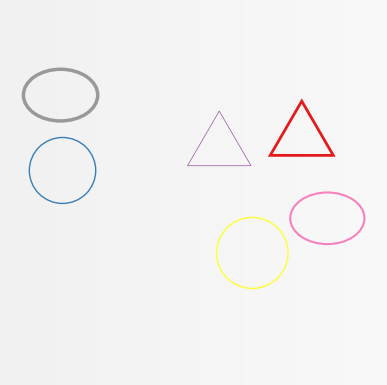[{"shape": "triangle", "thickness": 2, "radius": 0.47, "center": [0.779, 0.643]}, {"shape": "circle", "thickness": 1, "radius": 0.43, "center": [0.161, 0.557]}, {"shape": "triangle", "thickness": 0.5, "radius": 0.47, "center": [0.566, 0.617]}, {"shape": "circle", "thickness": 1, "radius": 0.46, "center": [0.651, 0.343]}, {"shape": "oval", "thickness": 1.5, "radius": 0.48, "center": [0.845, 0.433]}, {"shape": "oval", "thickness": 2.5, "radius": 0.48, "center": [0.156, 0.753]}]